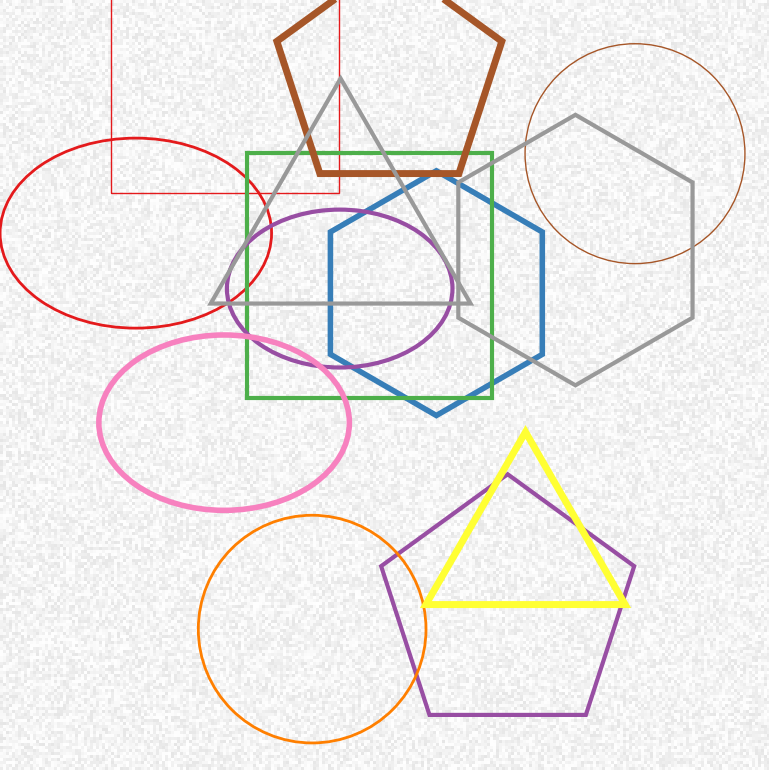[{"shape": "square", "thickness": 0.5, "radius": 0.74, "center": [0.292, 0.897]}, {"shape": "oval", "thickness": 1, "radius": 0.88, "center": [0.176, 0.697]}, {"shape": "hexagon", "thickness": 2, "radius": 0.79, "center": [0.567, 0.619]}, {"shape": "square", "thickness": 1.5, "radius": 0.79, "center": [0.48, 0.642]}, {"shape": "oval", "thickness": 1.5, "radius": 0.73, "center": [0.441, 0.625]}, {"shape": "pentagon", "thickness": 1.5, "radius": 0.86, "center": [0.659, 0.211]}, {"shape": "circle", "thickness": 1, "radius": 0.74, "center": [0.405, 0.183]}, {"shape": "triangle", "thickness": 2.5, "radius": 0.75, "center": [0.682, 0.29]}, {"shape": "circle", "thickness": 0.5, "radius": 0.71, "center": [0.825, 0.8]}, {"shape": "pentagon", "thickness": 2.5, "radius": 0.77, "center": [0.506, 0.899]}, {"shape": "oval", "thickness": 2, "radius": 0.81, "center": [0.291, 0.451]}, {"shape": "hexagon", "thickness": 1.5, "radius": 0.88, "center": [0.747, 0.675]}, {"shape": "triangle", "thickness": 1.5, "radius": 0.97, "center": [0.442, 0.703]}]